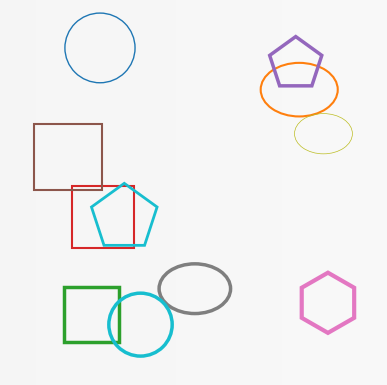[{"shape": "circle", "thickness": 1, "radius": 0.45, "center": [0.258, 0.876]}, {"shape": "oval", "thickness": 1.5, "radius": 0.5, "center": [0.772, 0.767]}, {"shape": "square", "thickness": 2.5, "radius": 0.36, "center": [0.236, 0.182]}, {"shape": "square", "thickness": 1.5, "radius": 0.4, "center": [0.265, 0.435]}, {"shape": "pentagon", "thickness": 2.5, "radius": 0.35, "center": [0.763, 0.834]}, {"shape": "square", "thickness": 1.5, "radius": 0.43, "center": [0.175, 0.592]}, {"shape": "hexagon", "thickness": 3, "radius": 0.39, "center": [0.846, 0.214]}, {"shape": "oval", "thickness": 2.5, "radius": 0.46, "center": [0.503, 0.25]}, {"shape": "oval", "thickness": 0.5, "radius": 0.37, "center": [0.835, 0.653]}, {"shape": "circle", "thickness": 2.5, "radius": 0.41, "center": [0.363, 0.157]}, {"shape": "pentagon", "thickness": 2, "radius": 0.45, "center": [0.321, 0.435]}]